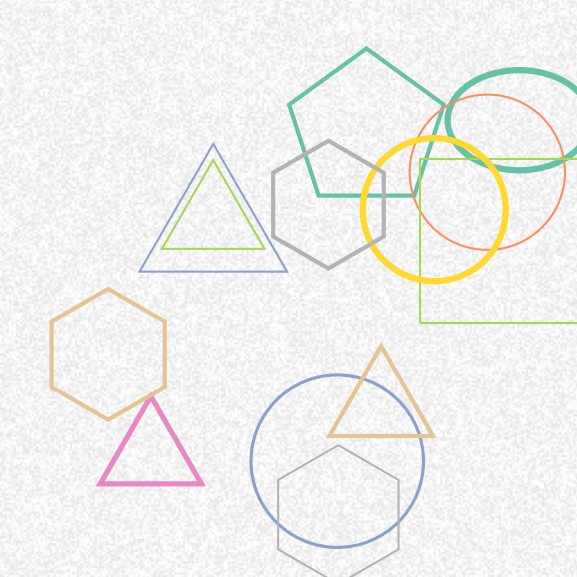[{"shape": "oval", "thickness": 3, "radius": 0.62, "center": [0.899, 0.791]}, {"shape": "pentagon", "thickness": 2, "radius": 0.7, "center": [0.635, 0.774]}, {"shape": "circle", "thickness": 1, "radius": 0.67, "center": [0.844, 0.701]}, {"shape": "circle", "thickness": 1.5, "radius": 0.75, "center": [0.584, 0.201]}, {"shape": "triangle", "thickness": 1, "radius": 0.74, "center": [0.369, 0.602]}, {"shape": "triangle", "thickness": 2.5, "radius": 0.51, "center": [0.261, 0.212]}, {"shape": "square", "thickness": 1, "radius": 0.71, "center": [0.87, 0.582]}, {"shape": "triangle", "thickness": 1, "radius": 0.51, "center": [0.369, 0.619]}, {"shape": "circle", "thickness": 3, "radius": 0.62, "center": [0.752, 0.636]}, {"shape": "triangle", "thickness": 2, "radius": 0.52, "center": [0.66, 0.296]}, {"shape": "hexagon", "thickness": 2, "radius": 0.57, "center": [0.187, 0.386]}, {"shape": "hexagon", "thickness": 1, "radius": 0.6, "center": [0.586, 0.108]}, {"shape": "hexagon", "thickness": 2, "radius": 0.55, "center": [0.569, 0.645]}]